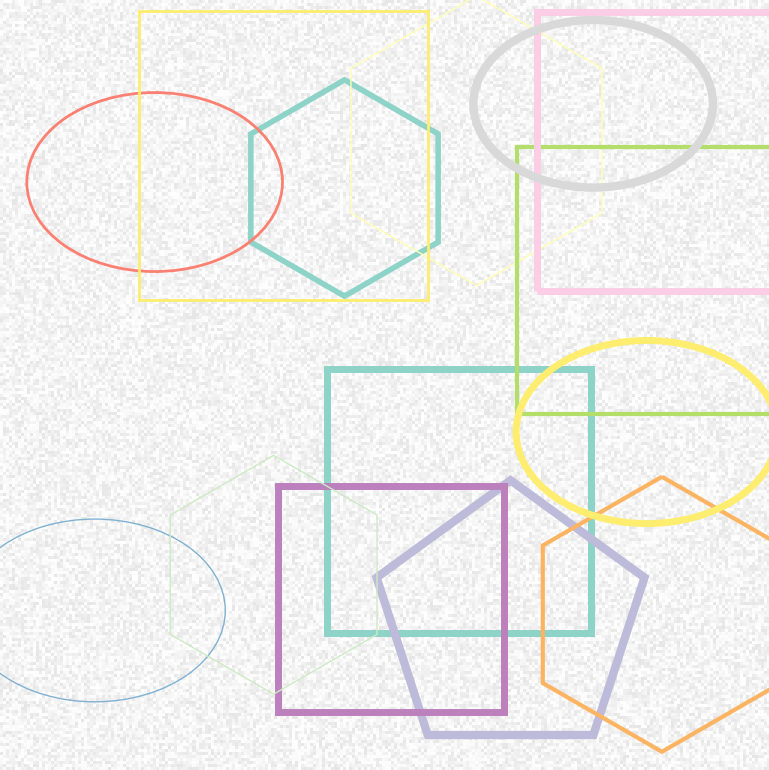[{"shape": "hexagon", "thickness": 2, "radius": 0.7, "center": [0.447, 0.756]}, {"shape": "square", "thickness": 2.5, "radius": 0.86, "center": [0.596, 0.35]}, {"shape": "hexagon", "thickness": 0.5, "radius": 0.94, "center": [0.619, 0.817]}, {"shape": "pentagon", "thickness": 3, "radius": 0.91, "center": [0.663, 0.193]}, {"shape": "oval", "thickness": 1, "radius": 0.83, "center": [0.201, 0.764]}, {"shape": "oval", "thickness": 0.5, "radius": 0.85, "center": [0.123, 0.207]}, {"shape": "hexagon", "thickness": 1.5, "radius": 0.89, "center": [0.86, 0.202]}, {"shape": "square", "thickness": 1.5, "radius": 0.87, "center": [0.844, 0.636]}, {"shape": "square", "thickness": 2.5, "radius": 0.9, "center": [0.878, 0.803]}, {"shape": "oval", "thickness": 3, "radius": 0.78, "center": [0.77, 0.865]}, {"shape": "square", "thickness": 2.5, "radius": 0.73, "center": [0.508, 0.222]}, {"shape": "hexagon", "thickness": 0.5, "radius": 0.78, "center": [0.355, 0.254]}, {"shape": "square", "thickness": 1, "radius": 0.94, "center": [0.368, 0.798]}, {"shape": "oval", "thickness": 2.5, "radius": 0.85, "center": [0.84, 0.439]}]